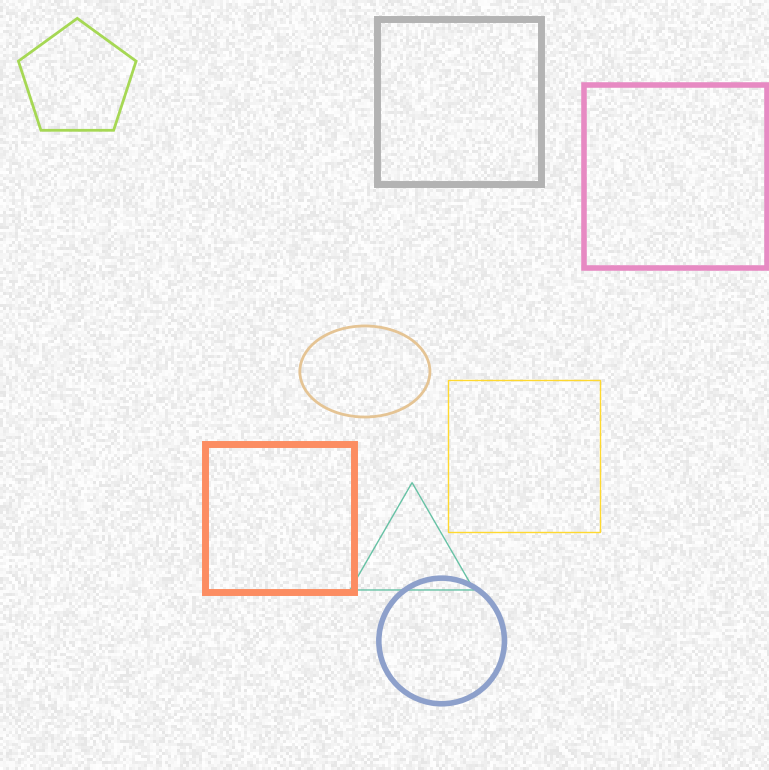[{"shape": "triangle", "thickness": 0.5, "radius": 0.46, "center": [0.535, 0.28]}, {"shape": "square", "thickness": 2.5, "radius": 0.48, "center": [0.363, 0.327]}, {"shape": "circle", "thickness": 2, "radius": 0.41, "center": [0.574, 0.168]}, {"shape": "square", "thickness": 2, "radius": 0.59, "center": [0.877, 0.771]}, {"shape": "pentagon", "thickness": 1, "radius": 0.4, "center": [0.1, 0.896]}, {"shape": "square", "thickness": 0.5, "radius": 0.49, "center": [0.681, 0.408]}, {"shape": "oval", "thickness": 1, "radius": 0.42, "center": [0.474, 0.518]}, {"shape": "square", "thickness": 2.5, "radius": 0.53, "center": [0.596, 0.868]}]